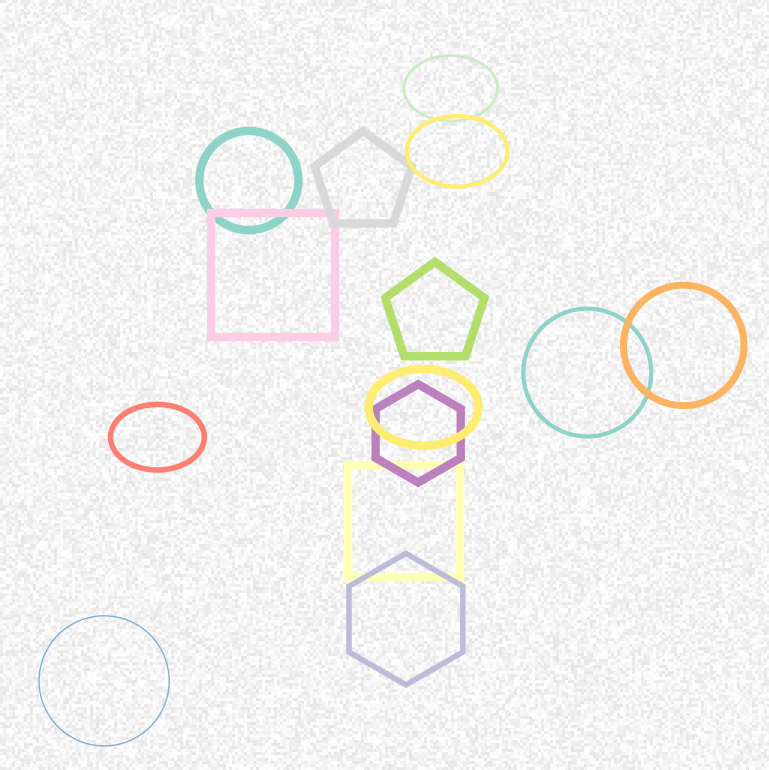[{"shape": "circle", "thickness": 3, "radius": 0.32, "center": [0.323, 0.766]}, {"shape": "circle", "thickness": 1.5, "radius": 0.42, "center": [0.763, 0.516]}, {"shape": "square", "thickness": 3, "radius": 0.36, "center": [0.524, 0.323]}, {"shape": "hexagon", "thickness": 2, "radius": 0.43, "center": [0.527, 0.196]}, {"shape": "oval", "thickness": 2, "radius": 0.3, "center": [0.204, 0.432]}, {"shape": "circle", "thickness": 0.5, "radius": 0.42, "center": [0.135, 0.116]}, {"shape": "circle", "thickness": 2.5, "radius": 0.39, "center": [0.888, 0.551]}, {"shape": "pentagon", "thickness": 3, "radius": 0.34, "center": [0.565, 0.592]}, {"shape": "square", "thickness": 3, "radius": 0.4, "center": [0.354, 0.643]}, {"shape": "pentagon", "thickness": 3, "radius": 0.33, "center": [0.472, 0.763]}, {"shape": "hexagon", "thickness": 3, "radius": 0.32, "center": [0.543, 0.437]}, {"shape": "oval", "thickness": 1, "radius": 0.3, "center": [0.585, 0.885]}, {"shape": "oval", "thickness": 1.5, "radius": 0.33, "center": [0.594, 0.804]}, {"shape": "oval", "thickness": 3, "radius": 0.36, "center": [0.55, 0.471]}]